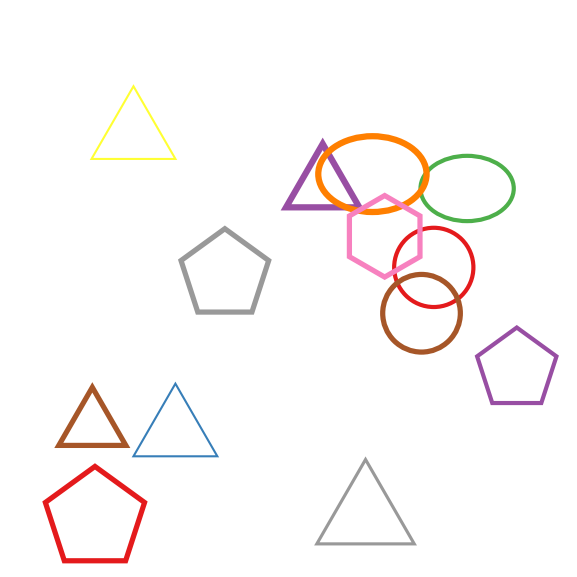[{"shape": "circle", "thickness": 2, "radius": 0.34, "center": [0.751, 0.536]}, {"shape": "pentagon", "thickness": 2.5, "radius": 0.45, "center": [0.164, 0.101]}, {"shape": "triangle", "thickness": 1, "radius": 0.42, "center": [0.304, 0.251]}, {"shape": "oval", "thickness": 2, "radius": 0.4, "center": [0.809, 0.673]}, {"shape": "triangle", "thickness": 3, "radius": 0.37, "center": [0.559, 0.677]}, {"shape": "pentagon", "thickness": 2, "radius": 0.36, "center": [0.895, 0.36]}, {"shape": "oval", "thickness": 3, "radius": 0.47, "center": [0.645, 0.698]}, {"shape": "triangle", "thickness": 1, "radius": 0.42, "center": [0.231, 0.766]}, {"shape": "circle", "thickness": 2.5, "radius": 0.34, "center": [0.73, 0.457]}, {"shape": "triangle", "thickness": 2.5, "radius": 0.34, "center": [0.16, 0.261]}, {"shape": "hexagon", "thickness": 2.5, "radius": 0.35, "center": [0.666, 0.59]}, {"shape": "pentagon", "thickness": 2.5, "radius": 0.4, "center": [0.389, 0.523]}, {"shape": "triangle", "thickness": 1.5, "radius": 0.49, "center": [0.633, 0.106]}]